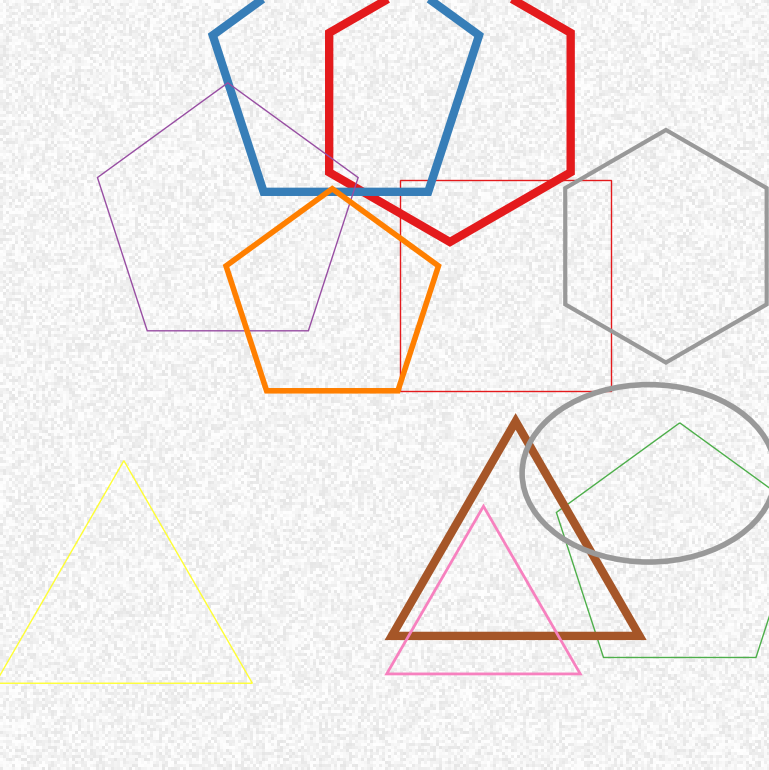[{"shape": "hexagon", "thickness": 3, "radius": 0.91, "center": [0.584, 0.867]}, {"shape": "square", "thickness": 0.5, "radius": 0.69, "center": [0.657, 0.629]}, {"shape": "pentagon", "thickness": 3, "radius": 0.91, "center": [0.449, 0.898]}, {"shape": "pentagon", "thickness": 0.5, "radius": 0.84, "center": [0.883, 0.282]}, {"shape": "pentagon", "thickness": 0.5, "radius": 0.89, "center": [0.296, 0.714]}, {"shape": "pentagon", "thickness": 2, "radius": 0.73, "center": [0.432, 0.61]}, {"shape": "triangle", "thickness": 0.5, "radius": 0.96, "center": [0.161, 0.209]}, {"shape": "triangle", "thickness": 3, "radius": 0.93, "center": [0.67, 0.267]}, {"shape": "triangle", "thickness": 1, "radius": 0.73, "center": [0.628, 0.197]}, {"shape": "hexagon", "thickness": 1.5, "radius": 0.76, "center": [0.865, 0.68]}, {"shape": "oval", "thickness": 2, "radius": 0.82, "center": [0.843, 0.385]}]